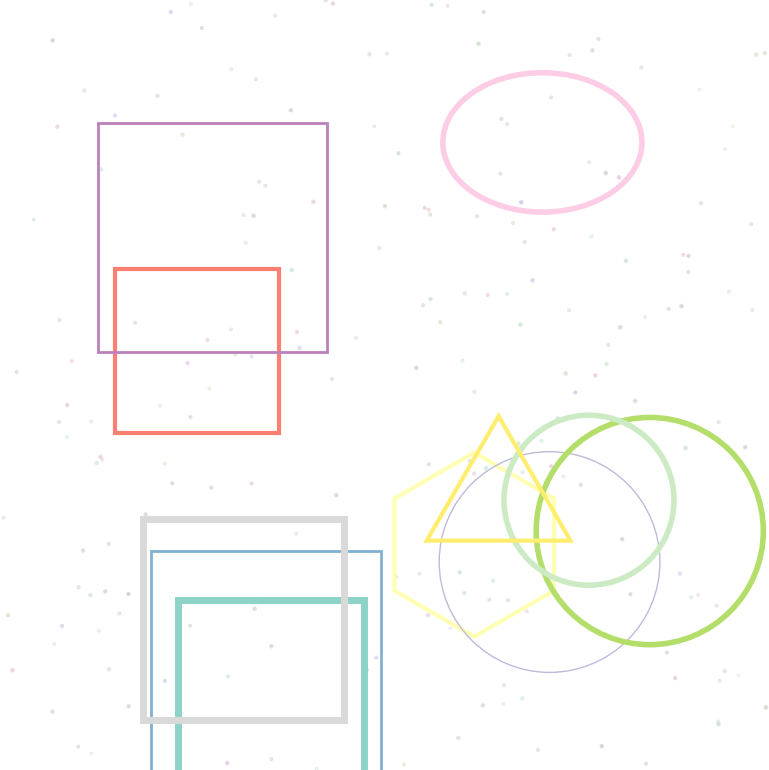[{"shape": "square", "thickness": 2.5, "radius": 0.6, "center": [0.352, 0.101]}, {"shape": "hexagon", "thickness": 1.5, "radius": 0.6, "center": [0.616, 0.293]}, {"shape": "circle", "thickness": 0.5, "radius": 0.72, "center": [0.714, 0.27]}, {"shape": "square", "thickness": 1.5, "radius": 0.53, "center": [0.255, 0.544]}, {"shape": "square", "thickness": 1, "radius": 0.74, "center": [0.345, 0.136]}, {"shape": "circle", "thickness": 2, "radius": 0.74, "center": [0.844, 0.31]}, {"shape": "oval", "thickness": 2, "radius": 0.65, "center": [0.704, 0.815]}, {"shape": "square", "thickness": 2.5, "radius": 0.65, "center": [0.316, 0.196]}, {"shape": "square", "thickness": 1, "radius": 0.74, "center": [0.276, 0.692]}, {"shape": "circle", "thickness": 2, "radius": 0.55, "center": [0.765, 0.35]}, {"shape": "triangle", "thickness": 1.5, "radius": 0.54, "center": [0.648, 0.352]}]